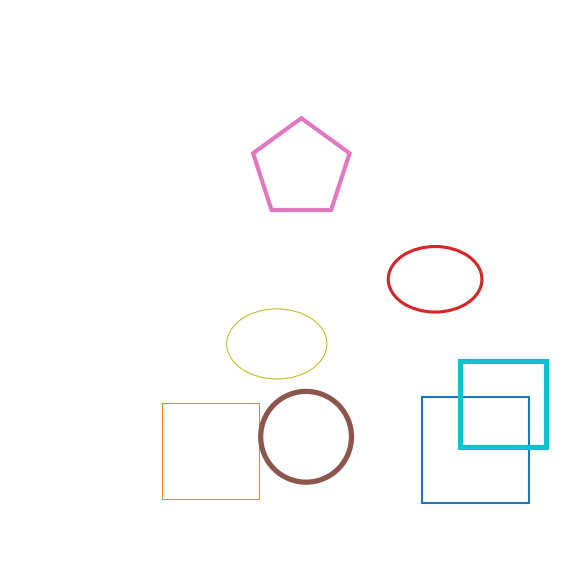[{"shape": "square", "thickness": 1, "radius": 0.46, "center": [0.823, 0.22]}, {"shape": "square", "thickness": 0.5, "radius": 0.42, "center": [0.364, 0.219]}, {"shape": "oval", "thickness": 1.5, "radius": 0.41, "center": [0.753, 0.516]}, {"shape": "circle", "thickness": 2.5, "radius": 0.39, "center": [0.53, 0.243]}, {"shape": "pentagon", "thickness": 2, "radius": 0.44, "center": [0.522, 0.707]}, {"shape": "oval", "thickness": 0.5, "radius": 0.43, "center": [0.479, 0.404]}, {"shape": "square", "thickness": 2.5, "radius": 0.37, "center": [0.871, 0.3]}]